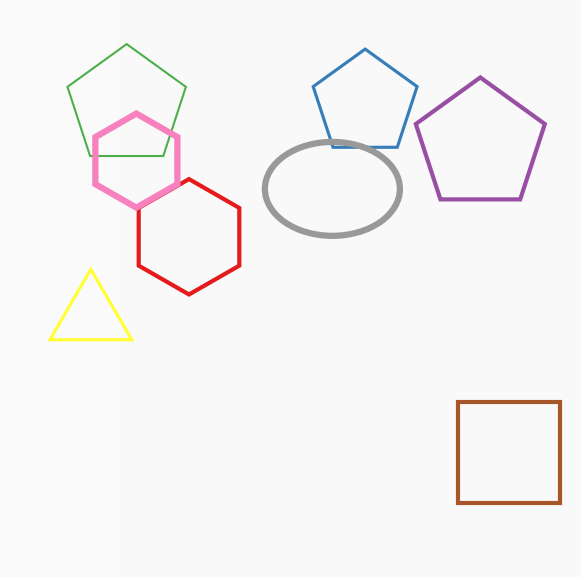[{"shape": "hexagon", "thickness": 2, "radius": 0.5, "center": [0.325, 0.589]}, {"shape": "pentagon", "thickness": 1.5, "radius": 0.47, "center": [0.628, 0.82]}, {"shape": "pentagon", "thickness": 1, "radius": 0.54, "center": [0.218, 0.816]}, {"shape": "pentagon", "thickness": 2, "radius": 0.58, "center": [0.826, 0.748]}, {"shape": "triangle", "thickness": 1.5, "radius": 0.41, "center": [0.156, 0.452]}, {"shape": "square", "thickness": 2, "radius": 0.44, "center": [0.876, 0.215]}, {"shape": "hexagon", "thickness": 3, "radius": 0.41, "center": [0.235, 0.721]}, {"shape": "oval", "thickness": 3, "radius": 0.58, "center": [0.572, 0.672]}]